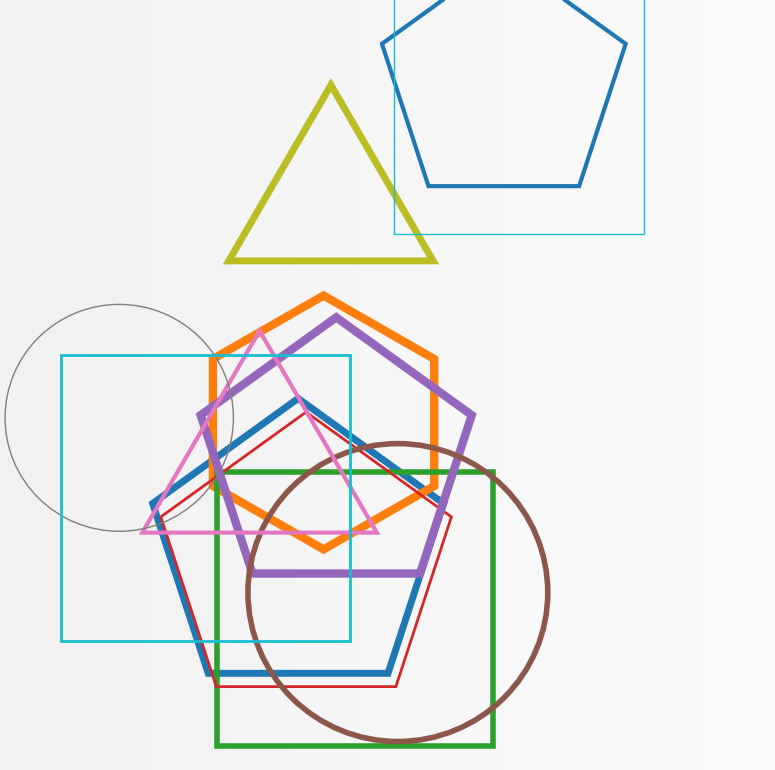[{"shape": "pentagon", "thickness": 1.5, "radius": 0.83, "center": [0.65, 0.892]}, {"shape": "pentagon", "thickness": 2.5, "radius": 0.99, "center": [0.385, 0.285]}, {"shape": "hexagon", "thickness": 3, "radius": 0.82, "center": [0.417, 0.451]}, {"shape": "square", "thickness": 2, "radius": 0.89, "center": [0.458, 0.209]}, {"shape": "pentagon", "thickness": 1, "radius": 0.99, "center": [0.395, 0.268]}, {"shape": "pentagon", "thickness": 3, "radius": 0.92, "center": [0.434, 0.404]}, {"shape": "circle", "thickness": 2, "radius": 0.97, "center": [0.513, 0.23]}, {"shape": "triangle", "thickness": 1.5, "radius": 0.87, "center": [0.335, 0.396]}, {"shape": "circle", "thickness": 0.5, "radius": 0.74, "center": [0.154, 0.457]}, {"shape": "triangle", "thickness": 2.5, "radius": 0.76, "center": [0.427, 0.737]}, {"shape": "square", "thickness": 1, "radius": 0.93, "center": [0.266, 0.353]}, {"shape": "square", "thickness": 0.5, "radius": 0.81, "center": [0.67, 0.858]}]